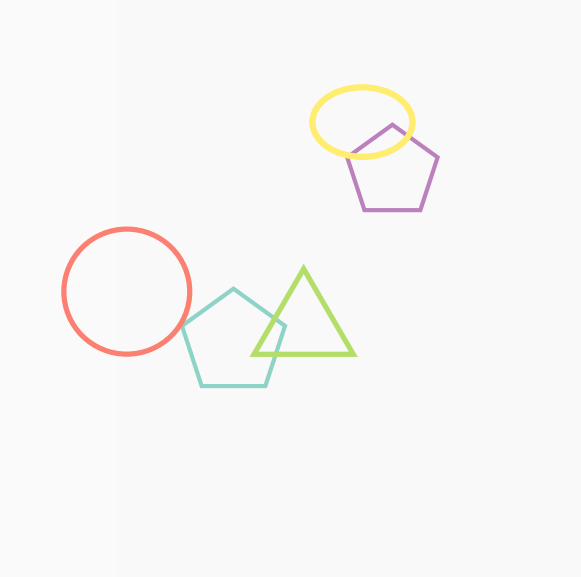[{"shape": "pentagon", "thickness": 2, "radius": 0.47, "center": [0.402, 0.406]}, {"shape": "circle", "thickness": 2.5, "radius": 0.54, "center": [0.218, 0.494]}, {"shape": "triangle", "thickness": 2.5, "radius": 0.49, "center": [0.522, 0.435]}, {"shape": "pentagon", "thickness": 2, "radius": 0.41, "center": [0.675, 0.701]}, {"shape": "oval", "thickness": 3, "radius": 0.43, "center": [0.624, 0.788]}]